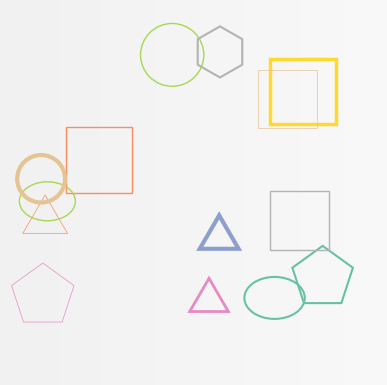[{"shape": "oval", "thickness": 1.5, "radius": 0.39, "center": [0.709, 0.226]}, {"shape": "pentagon", "thickness": 1.5, "radius": 0.41, "center": [0.833, 0.279]}, {"shape": "triangle", "thickness": 0.5, "radius": 0.33, "center": [0.116, 0.427]}, {"shape": "square", "thickness": 1, "radius": 0.43, "center": [0.256, 0.584]}, {"shape": "triangle", "thickness": 3, "radius": 0.29, "center": [0.566, 0.383]}, {"shape": "pentagon", "thickness": 0.5, "radius": 0.42, "center": [0.11, 0.232]}, {"shape": "triangle", "thickness": 2, "radius": 0.29, "center": [0.539, 0.22]}, {"shape": "oval", "thickness": 1, "radius": 0.36, "center": [0.122, 0.477]}, {"shape": "circle", "thickness": 1, "radius": 0.41, "center": [0.444, 0.857]}, {"shape": "square", "thickness": 2.5, "radius": 0.43, "center": [0.781, 0.762]}, {"shape": "square", "thickness": 0.5, "radius": 0.38, "center": [0.741, 0.743]}, {"shape": "circle", "thickness": 3, "radius": 0.31, "center": [0.106, 0.536]}, {"shape": "hexagon", "thickness": 1.5, "radius": 0.33, "center": [0.568, 0.865]}, {"shape": "square", "thickness": 1, "radius": 0.38, "center": [0.772, 0.427]}]